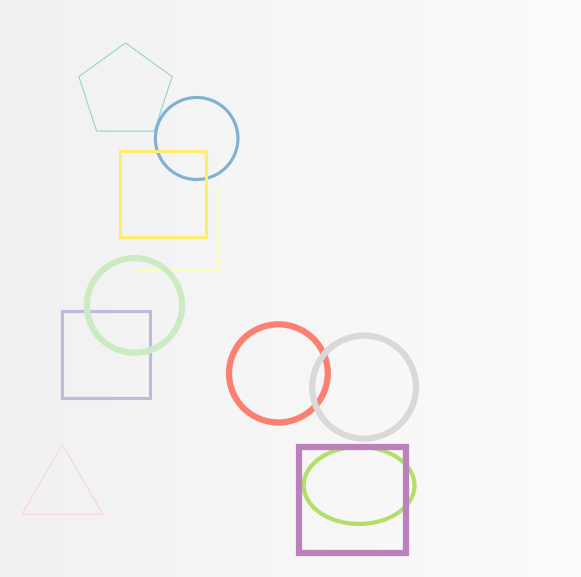[{"shape": "pentagon", "thickness": 0.5, "radius": 0.42, "center": [0.216, 0.84]}, {"shape": "square", "thickness": 0.5, "radius": 0.36, "center": [0.304, 0.603]}, {"shape": "square", "thickness": 1.5, "radius": 0.38, "center": [0.182, 0.385]}, {"shape": "circle", "thickness": 3, "radius": 0.42, "center": [0.479, 0.353]}, {"shape": "circle", "thickness": 1.5, "radius": 0.36, "center": [0.338, 0.759]}, {"shape": "oval", "thickness": 2, "radius": 0.48, "center": [0.618, 0.159]}, {"shape": "triangle", "thickness": 0.5, "radius": 0.4, "center": [0.107, 0.149]}, {"shape": "circle", "thickness": 3, "radius": 0.45, "center": [0.626, 0.329]}, {"shape": "square", "thickness": 3, "radius": 0.46, "center": [0.606, 0.133]}, {"shape": "circle", "thickness": 3, "radius": 0.41, "center": [0.231, 0.47]}, {"shape": "square", "thickness": 1.5, "radius": 0.37, "center": [0.281, 0.664]}]